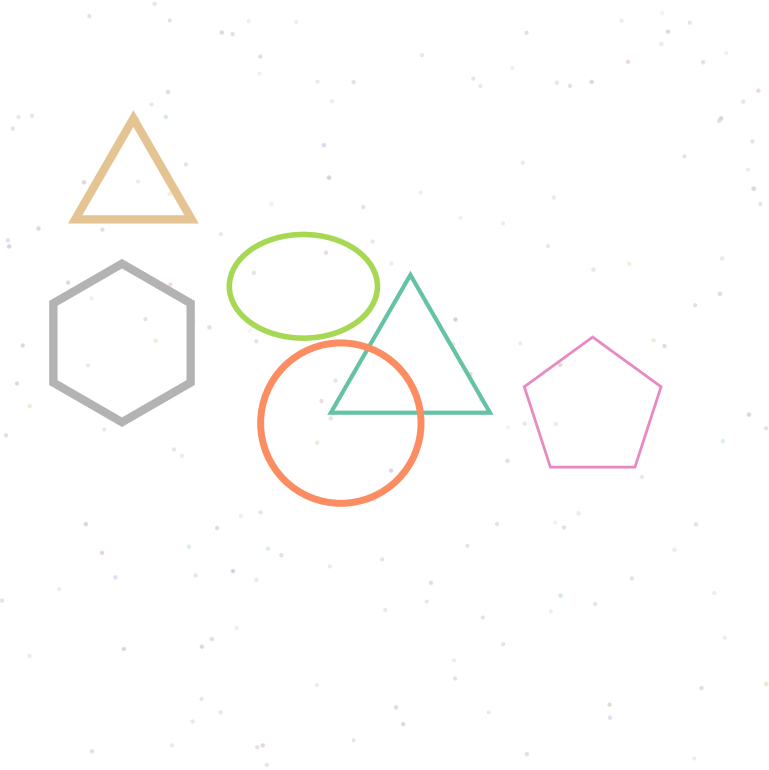[{"shape": "triangle", "thickness": 1.5, "radius": 0.6, "center": [0.533, 0.524]}, {"shape": "circle", "thickness": 2.5, "radius": 0.52, "center": [0.443, 0.451]}, {"shape": "pentagon", "thickness": 1, "radius": 0.47, "center": [0.77, 0.469]}, {"shape": "oval", "thickness": 2, "radius": 0.48, "center": [0.394, 0.628]}, {"shape": "triangle", "thickness": 3, "radius": 0.44, "center": [0.173, 0.759]}, {"shape": "hexagon", "thickness": 3, "radius": 0.51, "center": [0.158, 0.555]}]